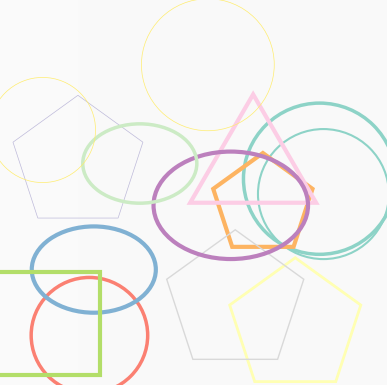[{"shape": "circle", "thickness": 1.5, "radius": 0.84, "center": [0.835, 0.496]}, {"shape": "circle", "thickness": 2.5, "radius": 0.98, "center": [0.825, 0.536]}, {"shape": "pentagon", "thickness": 2, "radius": 0.89, "center": [0.762, 0.153]}, {"shape": "pentagon", "thickness": 0.5, "radius": 0.88, "center": [0.201, 0.576]}, {"shape": "circle", "thickness": 2.5, "radius": 0.75, "center": [0.231, 0.129]}, {"shape": "oval", "thickness": 3, "radius": 0.8, "center": [0.242, 0.3]}, {"shape": "pentagon", "thickness": 3, "radius": 0.67, "center": [0.678, 0.468]}, {"shape": "square", "thickness": 3, "radius": 0.67, "center": [0.125, 0.161]}, {"shape": "triangle", "thickness": 3, "radius": 0.94, "center": [0.653, 0.567]}, {"shape": "pentagon", "thickness": 1, "radius": 0.93, "center": [0.607, 0.217]}, {"shape": "oval", "thickness": 3, "radius": 1.0, "center": [0.596, 0.467]}, {"shape": "oval", "thickness": 2.5, "radius": 0.74, "center": [0.361, 0.575]}, {"shape": "circle", "thickness": 0.5, "radius": 0.68, "center": [0.11, 0.662]}, {"shape": "circle", "thickness": 0.5, "radius": 0.86, "center": [0.536, 0.832]}]